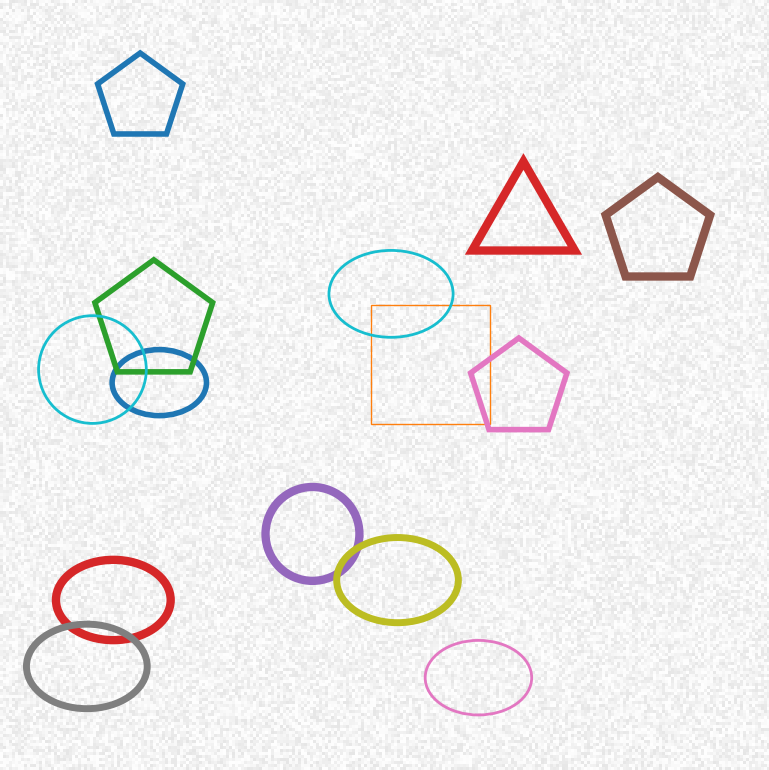[{"shape": "oval", "thickness": 2, "radius": 0.31, "center": [0.207, 0.503]}, {"shape": "pentagon", "thickness": 2, "radius": 0.29, "center": [0.182, 0.873]}, {"shape": "square", "thickness": 0.5, "radius": 0.39, "center": [0.559, 0.527]}, {"shape": "pentagon", "thickness": 2, "radius": 0.4, "center": [0.2, 0.582]}, {"shape": "oval", "thickness": 3, "radius": 0.37, "center": [0.147, 0.221]}, {"shape": "triangle", "thickness": 3, "radius": 0.39, "center": [0.68, 0.713]}, {"shape": "circle", "thickness": 3, "radius": 0.3, "center": [0.406, 0.307]}, {"shape": "pentagon", "thickness": 3, "radius": 0.36, "center": [0.854, 0.699]}, {"shape": "pentagon", "thickness": 2, "radius": 0.33, "center": [0.674, 0.495]}, {"shape": "oval", "thickness": 1, "radius": 0.35, "center": [0.621, 0.12]}, {"shape": "oval", "thickness": 2.5, "radius": 0.39, "center": [0.113, 0.135]}, {"shape": "oval", "thickness": 2.5, "radius": 0.39, "center": [0.516, 0.247]}, {"shape": "oval", "thickness": 1, "radius": 0.4, "center": [0.508, 0.618]}, {"shape": "circle", "thickness": 1, "radius": 0.35, "center": [0.12, 0.52]}]